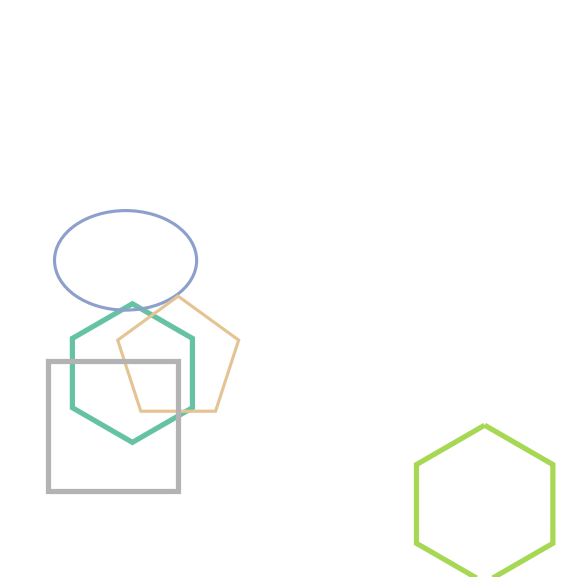[{"shape": "hexagon", "thickness": 2.5, "radius": 0.6, "center": [0.229, 0.353]}, {"shape": "oval", "thickness": 1.5, "radius": 0.62, "center": [0.217, 0.548]}, {"shape": "hexagon", "thickness": 2.5, "radius": 0.68, "center": [0.839, 0.127]}, {"shape": "pentagon", "thickness": 1.5, "radius": 0.55, "center": [0.309, 0.376]}, {"shape": "square", "thickness": 2.5, "radius": 0.56, "center": [0.196, 0.261]}]